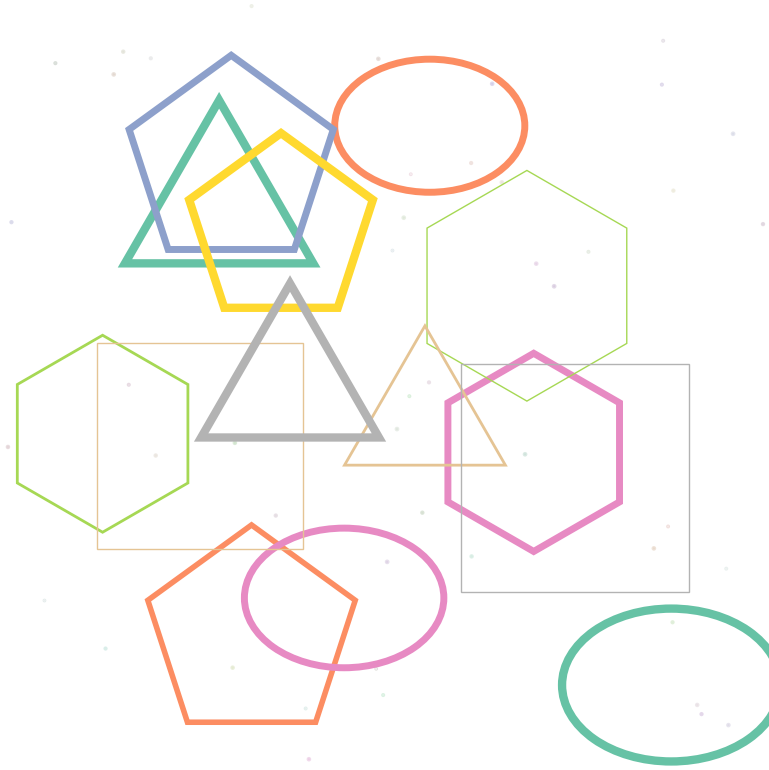[{"shape": "oval", "thickness": 3, "radius": 0.71, "center": [0.872, 0.11]}, {"shape": "triangle", "thickness": 3, "radius": 0.71, "center": [0.285, 0.729]}, {"shape": "pentagon", "thickness": 2, "radius": 0.71, "center": [0.327, 0.177]}, {"shape": "oval", "thickness": 2.5, "radius": 0.62, "center": [0.558, 0.837]}, {"shape": "pentagon", "thickness": 2.5, "radius": 0.7, "center": [0.3, 0.789]}, {"shape": "hexagon", "thickness": 2.5, "radius": 0.64, "center": [0.693, 0.412]}, {"shape": "oval", "thickness": 2.5, "radius": 0.65, "center": [0.447, 0.223]}, {"shape": "hexagon", "thickness": 0.5, "radius": 0.75, "center": [0.684, 0.629]}, {"shape": "hexagon", "thickness": 1, "radius": 0.64, "center": [0.133, 0.437]}, {"shape": "pentagon", "thickness": 3, "radius": 0.63, "center": [0.365, 0.702]}, {"shape": "triangle", "thickness": 1, "radius": 0.6, "center": [0.552, 0.456]}, {"shape": "square", "thickness": 0.5, "radius": 0.67, "center": [0.26, 0.421]}, {"shape": "square", "thickness": 0.5, "radius": 0.74, "center": [0.747, 0.379]}, {"shape": "triangle", "thickness": 3, "radius": 0.67, "center": [0.377, 0.498]}]